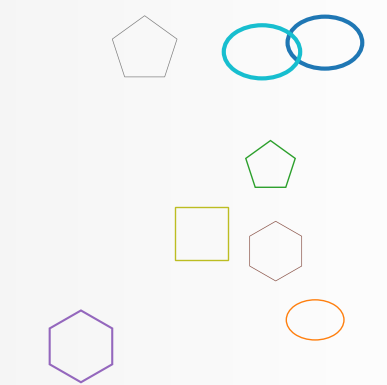[{"shape": "oval", "thickness": 3, "radius": 0.48, "center": [0.838, 0.889]}, {"shape": "oval", "thickness": 1, "radius": 0.37, "center": [0.813, 0.169]}, {"shape": "pentagon", "thickness": 1, "radius": 0.34, "center": [0.698, 0.568]}, {"shape": "hexagon", "thickness": 1.5, "radius": 0.47, "center": [0.209, 0.1]}, {"shape": "hexagon", "thickness": 0.5, "radius": 0.39, "center": [0.711, 0.348]}, {"shape": "pentagon", "thickness": 0.5, "radius": 0.44, "center": [0.373, 0.871]}, {"shape": "square", "thickness": 1, "radius": 0.35, "center": [0.52, 0.394]}, {"shape": "oval", "thickness": 3, "radius": 0.49, "center": [0.676, 0.865]}]